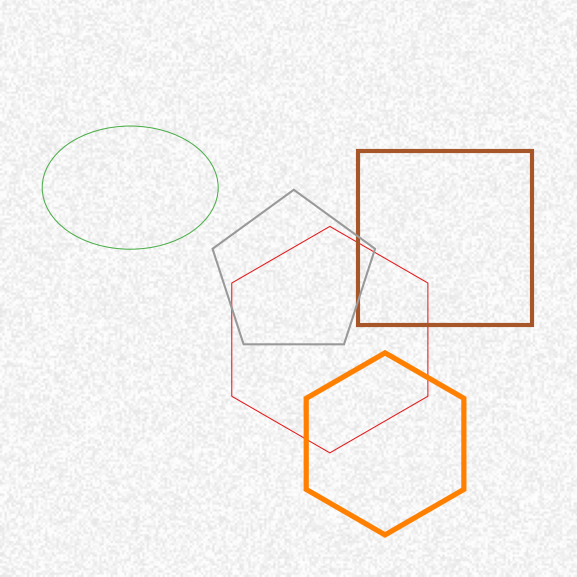[{"shape": "hexagon", "thickness": 0.5, "radius": 0.98, "center": [0.571, 0.411]}, {"shape": "oval", "thickness": 0.5, "radius": 0.76, "center": [0.225, 0.674]}, {"shape": "hexagon", "thickness": 2.5, "radius": 0.79, "center": [0.667, 0.231]}, {"shape": "square", "thickness": 2, "radius": 0.75, "center": [0.77, 0.587]}, {"shape": "pentagon", "thickness": 1, "radius": 0.74, "center": [0.509, 0.523]}]